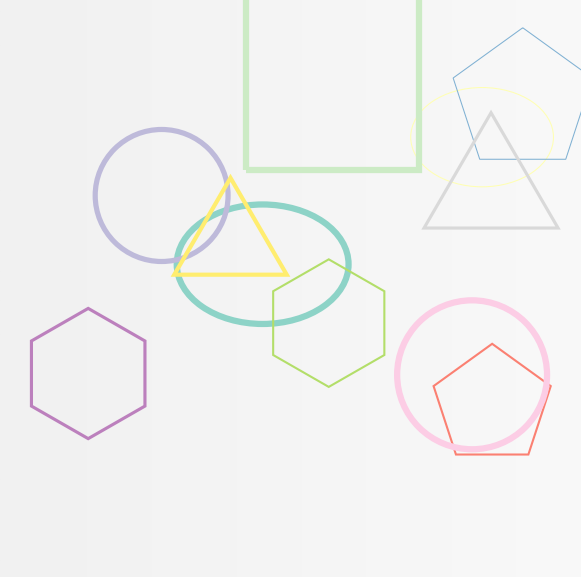[{"shape": "oval", "thickness": 3, "radius": 0.74, "center": [0.452, 0.542]}, {"shape": "oval", "thickness": 0.5, "radius": 0.61, "center": [0.829, 0.762]}, {"shape": "circle", "thickness": 2.5, "radius": 0.57, "center": [0.278, 0.661]}, {"shape": "pentagon", "thickness": 1, "radius": 0.53, "center": [0.847, 0.298]}, {"shape": "pentagon", "thickness": 0.5, "radius": 0.63, "center": [0.899, 0.825]}, {"shape": "hexagon", "thickness": 1, "radius": 0.55, "center": [0.566, 0.44]}, {"shape": "circle", "thickness": 3, "radius": 0.64, "center": [0.812, 0.35]}, {"shape": "triangle", "thickness": 1.5, "radius": 0.67, "center": [0.845, 0.671]}, {"shape": "hexagon", "thickness": 1.5, "radius": 0.56, "center": [0.152, 0.352]}, {"shape": "square", "thickness": 3, "radius": 0.75, "center": [0.572, 0.854]}, {"shape": "triangle", "thickness": 2, "radius": 0.56, "center": [0.397, 0.579]}]